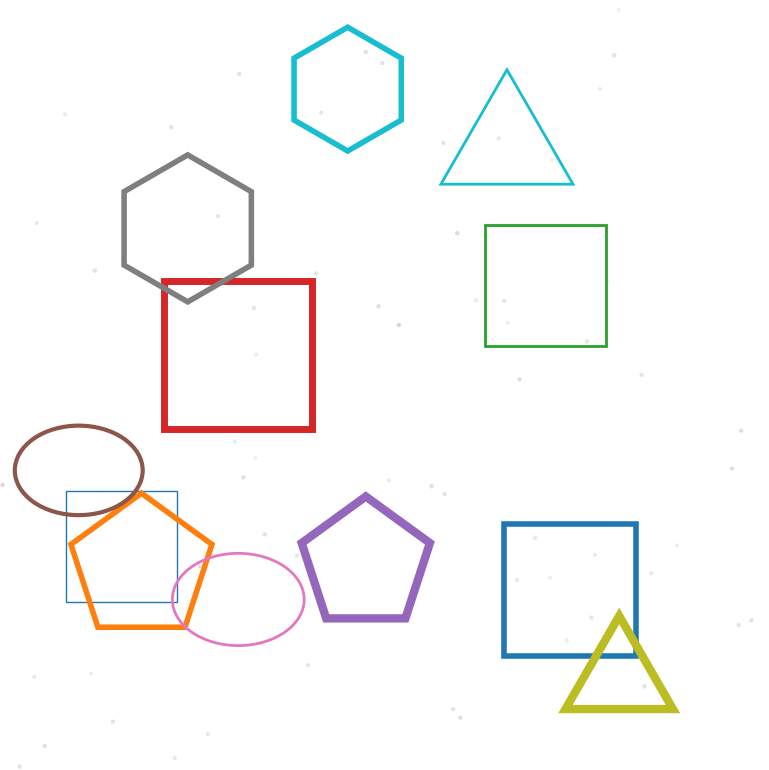[{"shape": "square", "thickness": 0.5, "radius": 0.36, "center": [0.158, 0.29]}, {"shape": "square", "thickness": 2, "radius": 0.43, "center": [0.74, 0.234]}, {"shape": "pentagon", "thickness": 2, "radius": 0.48, "center": [0.184, 0.263]}, {"shape": "square", "thickness": 1, "radius": 0.39, "center": [0.709, 0.63]}, {"shape": "square", "thickness": 2.5, "radius": 0.48, "center": [0.309, 0.539]}, {"shape": "pentagon", "thickness": 3, "radius": 0.44, "center": [0.475, 0.268]}, {"shape": "oval", "thickness": 1.5, "radius": 0.42, "center": [0.102, 0.389]}, {"shape": "oval", "thickness": 1, "radius": 0.43, "center": [0.309, 0.221]}, {"shape": "hexagon", "thickness": 2, "radius": 0.48, "center": [0.244, 0.703]}, {"shape": "triangle", "thickness": 3, "radius": 0.4, "center": [0.804, 0.119]}, {"shape": "triangle", "thickness": 1, "radius": 0.5, "center": [0.658, 0.81]}, {"shape": "hexagon", "thickness": 2, "radius": 0.4, "center": [0.452, 0.884]}]